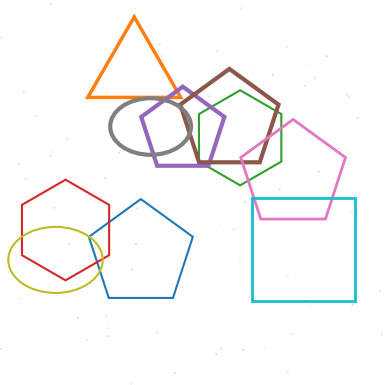[{"shape": "pentagon", "thickness": 1.5, "radius": 0.71, "center": [0.366, 0.341]}, {"shape": "triangle", "thickness": 2.5, "radius": 0.7, "center": [0.349, 0.817]}, {"shape": "hexagon", "thickness": 1.5, "radius": 0.62, "center": [0.624, 0.642]}, {"shape": "hexagon", "thickness": 1.5, "radius": 0.65, "center": [0.17, 0.403]}, {"shape": "pentagon", "thickness": 3, "radius": 0.57, "center": [0.475, 0.661]}, {"shape": "pentagon", "thickness": 3, "radius": 0.67, "center": [0.596, 0.687]}, {"shape": "pentagon", "thickness": 2, "radius": 0.71, "center": [0.761, 0.547]}, {"shape": "oval", "thickness": 3, "radius": 0.52, "center": [0.391, 0.671]}, {"shape": "oval", "thickness": 1.5, "radius": 0.61, "center": [0.144, 0.325]}, {"shape": "square", "thickness": 2, "radius": 0.67, "center": [0.788, 0.352]}]